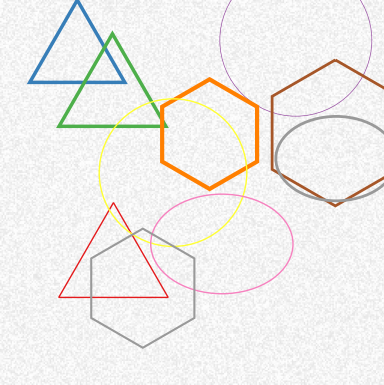[{"shape": "triangle", "thickness": 1, "radius": 0.82, "center": [0.295, 0.31]}, {"shape": "triangle", "thickness": 2.5, "radius": 0.71, "center": [0.201, 0.857]}, {"shape": "triangle", "thickness": 2.5, "radius": 0.8, "center": [0.292, 0.752]}, {"shape": "circle", "thickness": 0.5, "radius": 0.99, "center": [0.768, 0.896]}, {"shape": "hexagon", "thickness": 3, "radius": 0.71, "center": [0.544, 0.652]}, {"shape": "circle", "thickness": 1, "radius": 0.96, "center": [0.449, 0.552]}, {"shape": "hexagon", "thickness": 2, "radius": 0.95, "center": [0.871, 0.655]}, {"shape": "oval", "thickness": 1, "radius": 0.92, "center": [0.576, 0.366]}, {"shape": "hexagon", "thickness": 1.5, "radius": 0.77, "center": [0.371, 0.251]}, {"shape": "oval", "thickness": 2, "radius": 0.78, "center": [0.873, 0.588]}]